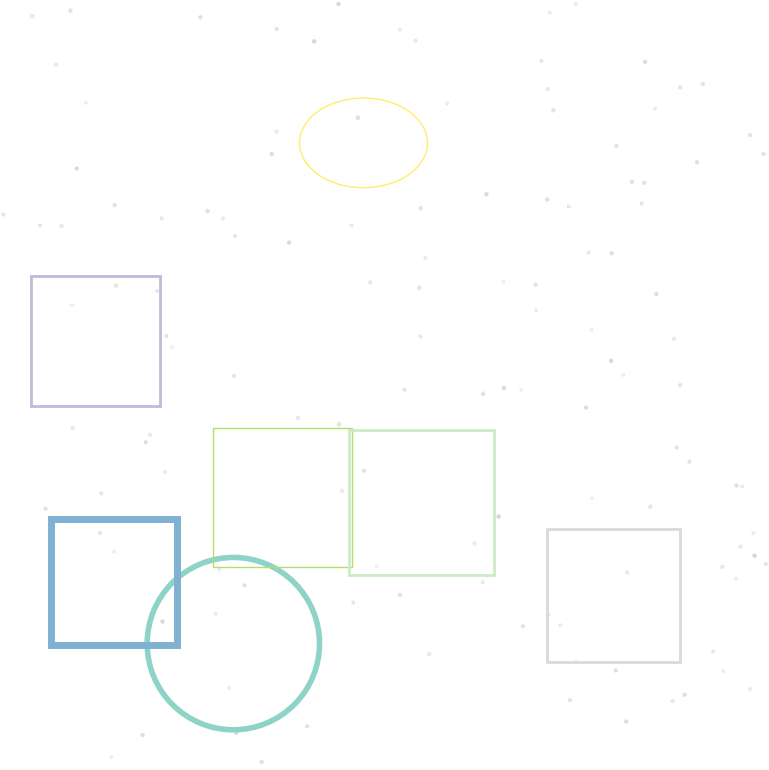[{"shape": "circle", "thickness": 2, "radius": 0.56, "center": [0.303, 0.164]}, {"shape": "square", "thickness": 1, "radius": 0.42, "center": [0.124, 0.557]}, {"shape": "square", "thickness": 2.5, "radius": 0.41, "center": [0.148, 0.244]}, {"shape": "square", "thickness": 0.5, "radius": 0.45, "center": [0.367, 0.354]}, {"shape": "square", "thickness": 1, "radius": 0.43, "center": [0.796, 0.226]}, {"shape": "square", "thickness": 1, "radius": 0.47, "center": [0.548, 0.348]}, {"shape": "oval", "thickness": 0.5, "radius": 0.42, "center": [0.472, 0.814]}]